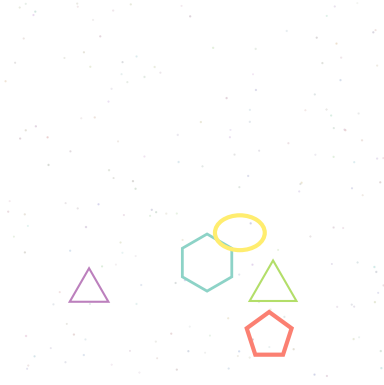[{"shape": "hexagon", "thickness": 2, "radius": 0.37, "center": [0.538, 0.318]}, {"shape": "pentagon", "thickness": 3, "radius": 0.31, "center": [0.699, 0.128]}, {"shape": "triangle", "thickness": 1.5, "radius": 0.35, "center": [0.709, 0.253]}, {"shape": "triangle", "thickness": 1.5, "radius": 0.29, "center": [0.231, 0.245]}, {"shape": "oval", "thickness": 3, "radius": 0.32, "center": [0.623, 0.396]}]